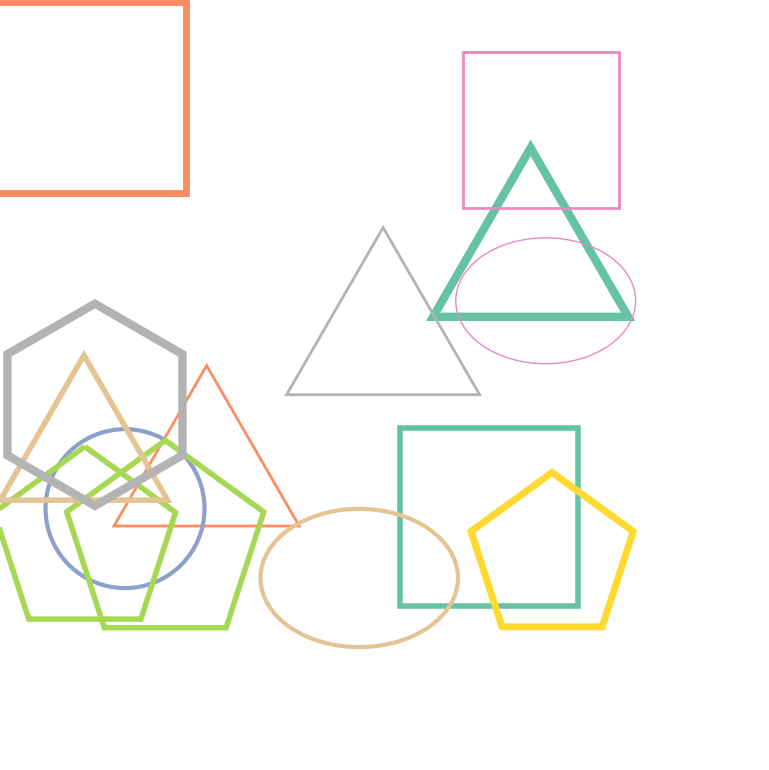[{"shape": "square", "thickness": 2, "radius": 0.58, "center": [0.635, 0.328]}, {"shape": "triangle", "thickness": 3, "radius": 0.73, "center": [0.689, 0.662]}, {"shape": "triangle", "thickness": 1, "radius": 0.69, "center": [0.268, 0.386]}, {"shape": "square", "thickness": 2.5, "radius": 0.62, "center": [0.117, 0.874]}, {"shape": "circle", "thickness": 1.5, "radius": 0.52, "center": [0.162, 0.339]}, {"shape": "oval", "thickness": 0.5, "radius": 0.58, "center": [0.709, 0.609]}, {"shape": "square", "thickness": 1, "radius": 0.51, "center": [0.703, 0.831]}, {"shape": "pentagon", "thickness": 2, "radius": 0.67, "center": [0.215, 0.294]}, {"shape": "pentagon", "thickness": 2, "radius": 0.62, "center": [0.11, 0.296]}, {"shape": "pentagon", "thickness": 2.5, "radius": 0.55, "center": [0.717, 0.276]}, {"shape": "triangle", "thickness": 2, "radius": 0.63, "center": [0.109, 0.413]}, {"shape": "oval", "thickness": 1.5, "radius": 0.64, "center": [0.467, 0.249]}, {"shape": "triangle", "thickness": 1, "radius": 0.72, "center": [0.498, 0.56]}, {"shape": "hexagon", "thickness": 3, "radius": 0.66, "center": [0.123, 0.474]}]